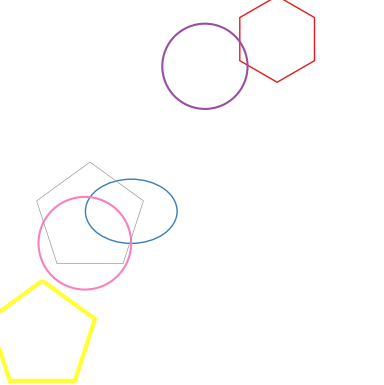[{"shape": "hexagon", "thickness": 1, "radius": 0.56, "center": [0.72, 0.898]}, {"shape": "oval", "thickness": 1, "radius": 0.6, "center": [0.341, 0.451]}, {"shape": "circle", "thickness": 1.5, "radius": 0.55, "center": [0.532, 0.828]}, {"shape": "pentagon", "thickness": 3, "radius": 0.72, "center": [0.11, 0.127]}, {"shape": "circle", "thickness": 1.5, "radius": 0.6, "center": [0.22, 0.368]}, {"shape": "pentagon", "thickness": 0.5, "radius": 0.73, "center": [0.234, 0.433]}]